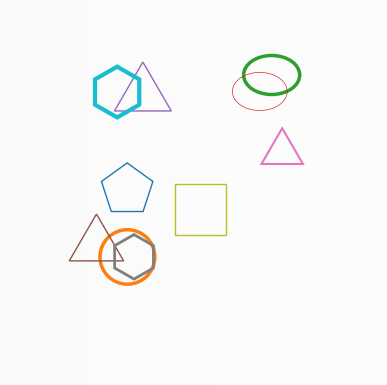[{"shape": "pentagon", "thickness": 1, "radius": 0.35, "center": [0.328, 0.507]}, {"shape": "circle", "thickness": 2.5, "radius": 0.35, "center": [0.329, 0.333]}, {"shape": "oval", "thickness": 2.5, "radius": 0.36, "center": [0.701, 0.805]}, {"shape": "oval", "thickness": 0.5, "radius": 0.35, "center": [0.67, 0.762]}, {"shape": "triangle", "thickness": 1, "radius": 0.42, "center": [0.369, 0.754]}, {"shape": "triangle", "thickness": 1, "radius": 0.41, "center": [0.249, 0.363]}, {"shape": "triangle", "thickness": 1.5, "radius": 0.31, "center": [0.728, 0.605]}, {"shape": "hexagon", "thickness": 2, "radius": 0.29, "center": [0.346, 0.333]}, {"shape": "square", "thickness": 1, "radius": 0.33, "center": [0.518, 0.455]}, {"shape": "hexagon", "thickness": 3, "radius": 0.33, "center": [0.302, 0.761]}]